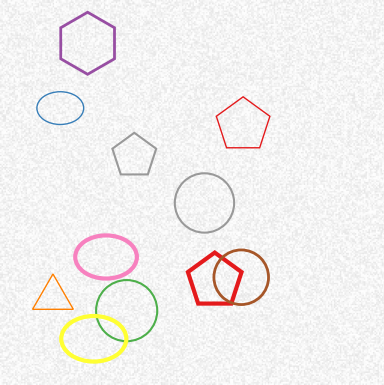[{"shape": "pentagon", "thickness": 1, "radius": 0.37, "center": [0.631, 0.675]}, {"shape": "pentagon", "thickness": 3, "radius": 0.37, "center": [0.558, 0.271]}, {"shape": "oval", "thickness": 1, "radius": 0.3, "center": [0.157, 0.719]}, {"shape": "circle", "thickness": 1.5, "radius": 0.4, "center": [0.329, 0.193]}, {"shape": "hexagon", "thickness": 2, "radius": 0.4, "center": [0.228, 0.888]}, {"shape": "triangle", "thickness": 1, "radius": 0.31, "center": [0.138, 0.227]}, {"shape": "oval", "thickness": 3, "radius": 0.42, "center": [0.244, 0.12]}, {"shape": "circle", "thickness": 2, "radius": 0.35, "center": [0.627, 0.28]}, {"shape": "oval", "thickness": 3, "radius": 0.4, "center": [0.275, 0.333]}, {"shape": "pentagon", "thickness": 1.5, "radius": 0.3, "center": [0.349, 0.595]}, {"shape": "circle", "thickness": 1.5, "radius": 0.39, "center": [0.531, 0.473]}]